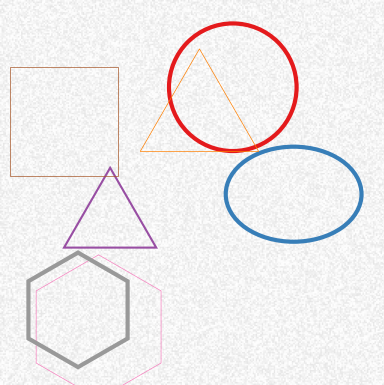[{"shape": "circle", "thickness": 3, "radius": 0.83, "center": [0.605, 0.773]}, {"shape": "oval", "thickness": 3, "radius": 0.88, "center": [0.763, 0.496]}, {"shape": "triangle", "thickness": 1.5, "radius": 0.69, "center": [0.286, 0.426]}, {"shape": "triangle", "thickness": 0.5, "radius": 0.89, "center": [0.518, 0.695]}, {"shape": "square", "thickness": 0.5, "radius": 0.71, "center": [0.166, 0.683]}, {"shape": "hexagon", "thickness": 0.5, "radius": 0.94, "center": [0.256, 0.151]}, {"shape": "hexagon", "thickness": 3, "radius": 0.74, "center": [0.203, 0.195]}]